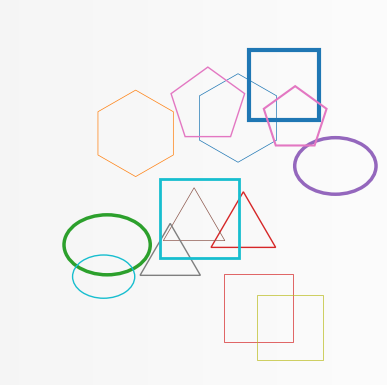[{"shape": "square", "thickness": 3, "radius": 0.45, "center": [0.733, 0.78]}, {"shape": "hexagon", "thickness": 0.5, "radius": 0.57, "center": [0.614, 0.694]}, {"shape": "hexagon", "thickness": 0.5, "radius": 0.56, "center": [0.35, 0.654]}, {"shape": "oval", "thickness": 2.5, "radius": 0.56, "center": [0.276, 0.364]}, {"shape": "square", "thickness": 0.5, "radius": 0.45, "center": [0.667, 0.2]}, {"shape": "triangle", "thickness": 1, "radius": 0.48, "center": [0.628, 0.406]}, {"shape": "oval", "thickness": 2.5, "radius": 0.52, "center": [0.865, 0.569]}, {"shape": "triangle", "thickness": 0.5, "radius": 0.46, "center": [0.501, 0.421]}, {"shape": "pentagon", "thickness": 1, "radius": 0.5, "center": [0.536, 0.726]}, {"shape": "pentagon", "thickness": 1.5, "radius": 0.43, "center": [0.762, 0.691]}, {"shape": "triangle", "thickness": 1, "radius": 0.45, "center": [0.439, 0.33]}, {"shape": "square", "thickness": 0.5, "radius": 0.42, "center": [0.749, 0.149]}, {"shape": "oval", "thickness": 1, "radius": 0.4, "center": [0.267, 0.282]}, {"shape": "square", "thickness": 2, "radius": 0.51, "center": [0.515, 0.432]}]